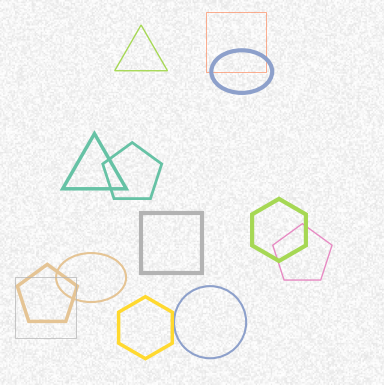[{"shape": "pentagon", "thickness": 2, "radius": 0.4, "center": [0.343, 0.549]}, {"shape": "triangle", "thickness": 2.5, "radius": 0.48, "center": [0.245, 0.557]}, {"shape": "square", "thickness": 0.5, "radius": 0.39, "center": [0.613, 0.89]}, {"shape": "oval", "thickness": 3, "radius": 0.4, "center": [0.628, 0.814]}, {"shape": "circle", "thickness": 1.5, "radius": 0.47, "center": [0.546, 0.163]}, {"shape": "pentagon", "thickness": 1, "radius": 0.4, "center": [0.785, 0.338]}, {"shape": "hexagon", "thickness": 3, "radius": 0.4, "center": [0.725, 0.403]}, {"shape": "triangle", "thickness": 1, "radius": 0.4, "center": [0.366, 0.856]}, {"shape": "hexagon", "thickness": 2.5, "radius": 0.4, "center": [0.378, 0.149]}, {"shape": "pentagon", "thickness": 2.5, "radius": 0.41, "center": [0.123, 0.231]}, {"shape": "oval", "thickness": 1.5, "radius": 0.45, "center": [0.237, 0.279]}, {"shape": "square", "thickness": 0.5, "radius": 0.4, "center": [0.119, 0.2]}, {"shape": "square", "thickness": 3, "radius": 0.39, "center": [0.445, 0.368]}]